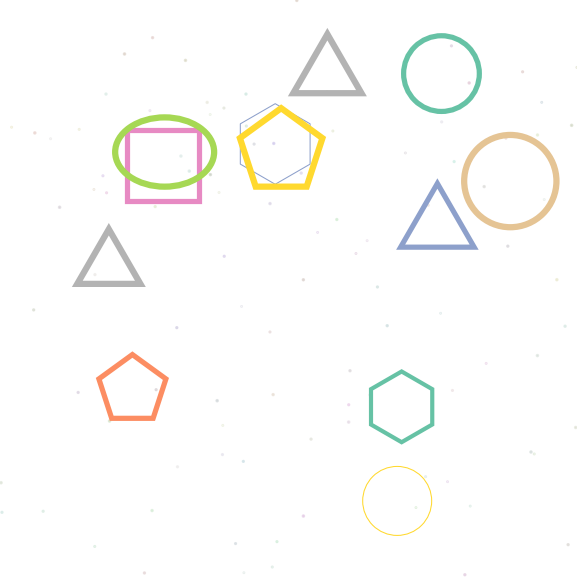[{"shape": "hexagon", "thickness": 2, "radius": 0.31, "center": [0.695, 0.295]}, {"shape": "circle", "thickness": 2.5, "radius": 0.33, "center": [0.764, 0.872]}, {"shape": "pentagon", "thickness": 2.5, "radius": 0.31, "center": [0.229, 0.324]}, {"shape": "triangle", "thickness": 2.5, "radius": 0.37, "center": [0.757, 0.608]}, {"shape": "hexagon", "thickness": 0.5, "radius": 0.35, "center": [0.477, 0.75]}, {"shape": "square", "thickness": 2.5, "radius": 0.31, "center": [0.282, 0.712]}, {"shape": "oval", "thickness": 3, "radius": 0.43, "center": [0.285, 0.736]}, {"shape": "circle", "thickness": 0.5, "radius": 0.3, "center": [0.688, 0.132]}, {"shape": "pentagon", "thickness": 3, "radius": 0.38, "center": [0.487, 0.737]}, {"shape": "circle", "thickness": 3, "radius": 0.4, "center": [0.884, 0.686]}, {"shape": "triangle", "thickness": 3, "radius": 0.34, "center": [0.567, 0.872]}, {"shape": "triangle", "thickness": 3, "radius": 0.32, "center": [0.188, 0.539]}]